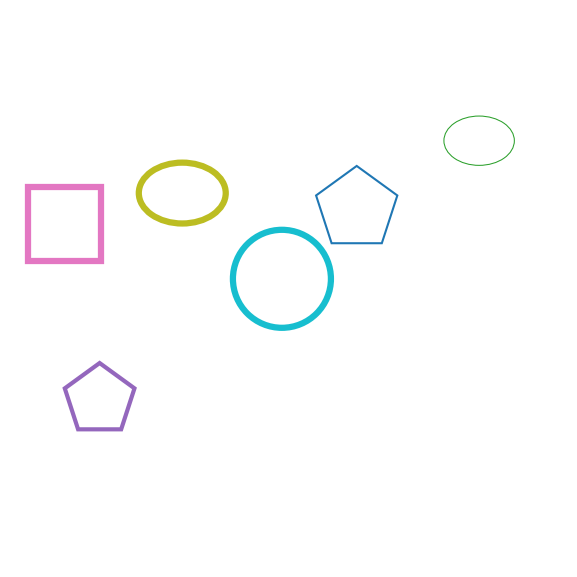[{"shape": "pentagon", "thickness": 1, "radius": 0.37, "center": [0.618, 0.638]}, {"shape": "oval", "thickness": 0.5, "radius": 0.3, "center": [0.83, 0.755]}, {"shape": "pentagon", "thickness": 2, "radius": 0.32, "center": [0.173, 0.307]}, {"shape": "square", "thickness": 3, "radius": 0.32, "center": [0.112, 0.611]}, {"shape": "oval", "thickness": 3, "radius": 0.38, "center": [0.316, 0.665]}, {"shape": "circle", "thickness": 3, "radius": 0.42, "center": [0.488, 0.516]}]